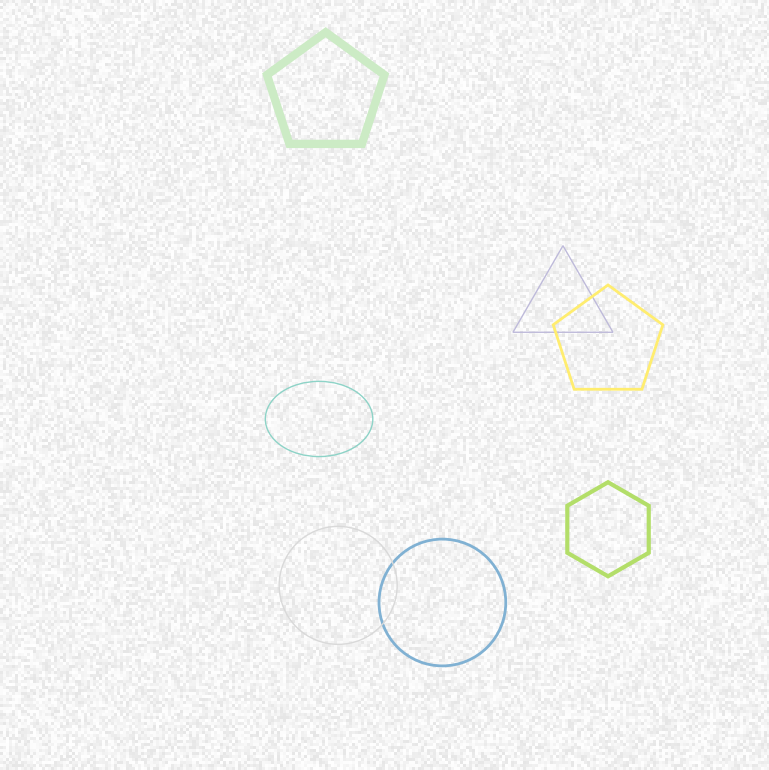[{"shape": "oval", "thickness": 0.5, "radius": 0.35, "center": [0.414, 0.456]}, {"shape": "triangle", "thickness": 0.5, "radius": 0.37, "center": [0.731, 0.606]}, {"shape": "circle", "thickness": 1, "radius": 0.41, "center": [0.575, 0.218]}, {"shape": "hexagon", "thickness": 1.5, "radius": 0.31, "center": [0.79, 0.313]}, {"shape": "circle", "thickness": 0.5, "radius": 0.38, "center": [0.439, 0.24]}, {"shape": "pentagon", "thickness": 3, "radius": 0.4, "center": [0.423, 0.878]}, {"shape": "pentagon", "thickness": 1, "radius": 0.37, "center": [0.79, 0.555]}]